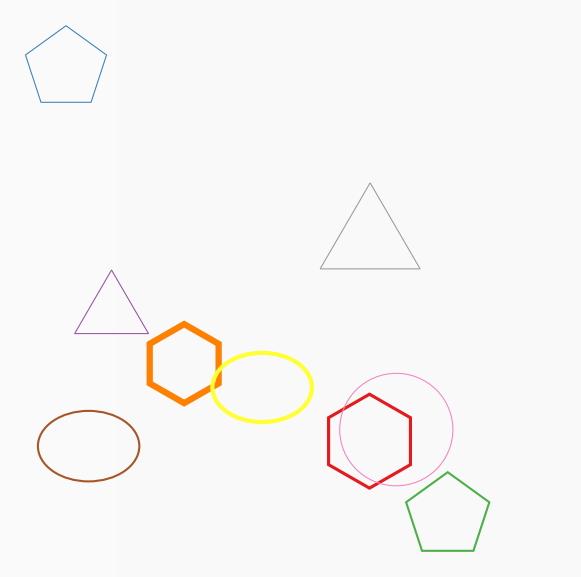[{"shape": "hexagon", "thickness": 1.5, "radius": 0.41, "center": [0.636, 0.235]}, {"shape": "pentagon", "thickness": 0.5, "radius": 0.37, "center": [0.114, 0.881]}, {"shape": "pentagon", "thickness": 1, "radius": 0.38, "center": [0.77, 0.106]}, {"shape": "triangle", "thickness": 0.5, "radius": 0.37, "center": [0.192, 0.458]}, {"shape": "hexagon", "thickness": 3, "radius": 0.34, "center": [0.317, 0.369]}, {"shape": "oval", "thickness": 2, "radius": 0.43, "center": [0.451, 0.328]}, {"shape": "oval", "thickness": 1, "radius": 0.44, "center": [0.152, 0.227]}, {"shape": "circle", "thickness": 0.5, "radius": 0.49, "center": [0.682, 0.255]}, {"shape": "triangle", "thickness": 0.5, "radius": 0.5, "center": [0.637, 0.583]}]